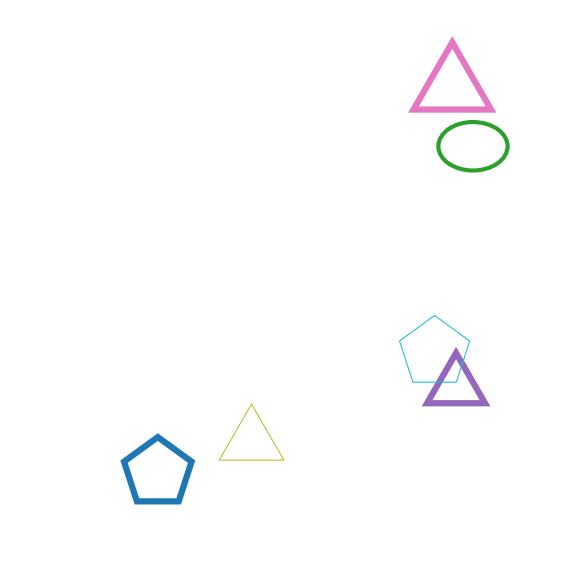[{"shape": "pentagon", "thickness": 3, "radius": 0.31, "center": [0.273, 0.181]}, {"shape": "oval", "thickness": 2, "radius": 0.3, "center": [0.819, 0.746]}, {"shape": "triangle", "thickness": 3, "radius": 0.29, "center": [0.79, 0.33]}, {"shape": "triangle", "thickness": 3, "radius": 0.39, "center": [0.783, 0.848]}, {"shape": "triangle", "thickness": 0.5, "radius": 0.32, "center": [0.436, 0.235]}, {"shape": "pentagon", "thickness": 0.5, "radius": 0.32, "center": [0.753, 0.389]}]